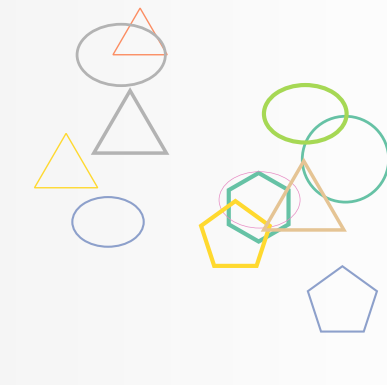[{"shape": "circle", "thickness": 2, "radius": 0.56, "center": [0.892, 0.586]}, {"shape": "hexagon", "thickness": 3, "radius": 0.45, "center": [0.667, 0.462]}, {"shape": "triangle", "thickness": 1, "radius": 0.4, "center": [0.362, 0.898]}, {"shape": "oval", "thickness": 1.5, "radius": 0.46, "center": [0.279, 0.424]}, {"shape": "pentagon", "thickness": 1.5, "radius": 0.47, "center": [0.884, 0.215]}, {"shape": "oval", "thickness": 0.5, "radius": 0.52, "center": [0.67, 0.481]}, {"shape": "oval", "thickness": 3, "radius": 0.53, "center": [0.788, 0.704]}, {"shape": "pentagon", "thickness": 3, "radius": 0.47, "center": [0.607, 0.385]}, {"shape": "triangle", "thickness": 1, "radius": 0.47, "center": [0.171, 0.559]}, {"shape": "triangle", "thickness": 2.5, "radius": 0.6, "center": [0.784, 0.462]}, {"shape": "triangle", "thickness": 2.5, "radius": 0.54, "center": [0.336, 0.656]}, {"shape": "oval", "thickness": 2, "radius": 0.57, "center": [0.313, 0.857]}]